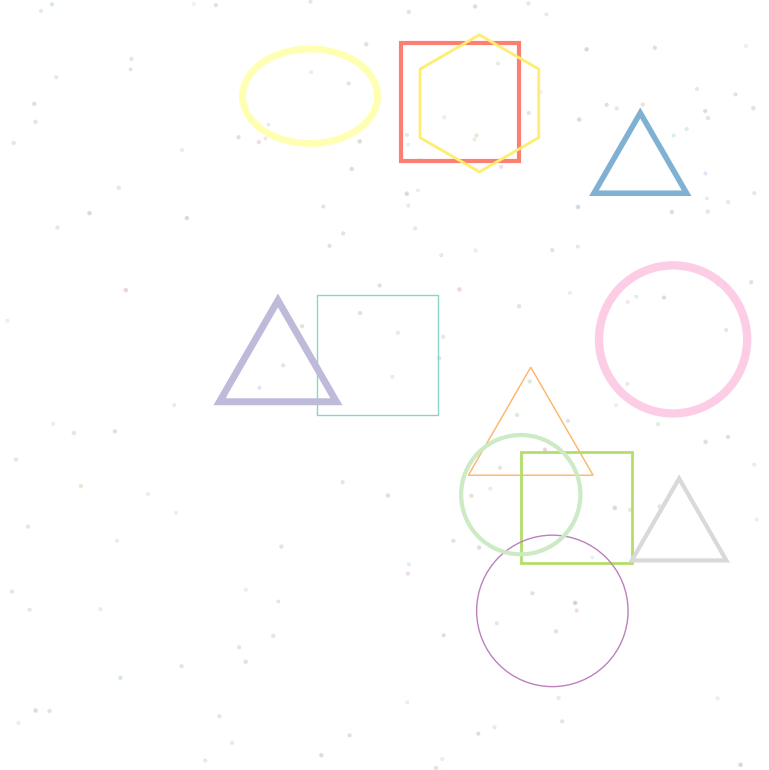[{"shape": "square", "thickness": 0.5, "radius": 0.39, "center": [0.491, 0.539]}, {"shape": "oval", "thickness": 2.5, "radius": 0.44, "center": [0.403, 0.875]}, {"shape": "triangle", "thickness": 2.5, "radius": 0.44, "center": [0.361, 0.522]}, {"shape": "square", "thickness": 1.5, "radius": 0.38, "center": [0.598, 0.867]}, {"shape": "triangle", "thickness": 2, "radius": 0.35, "center": [0.832, 0.784]}, {"shape": "triangle", "thickness": 0.5, "radius": 0.47, "center": [0.689, 0.43]}, {"shape": "square", "thickness": 1, "radius": 0.36, "center": [0.749, 0.341]}, {"shape": "circle", "thickness": 3, "radius": 0.48, "center": [0.874, 0.559]}, {"shape": "triangle", "thickness": 1.5, "radius": 0.35, "center": [0.882, 0.308]}, {"shape": "circle", "thickness": 0.5, "radius": 0.49, "center": [0.717, 0.207]}, {"shape": "circle", "thickness": 1.5, "radius": 0.39, "center": [0.676, 0.358]}, {"shape": "hexagon", "thickness": 1, "radius": 0.45, "center": [0.623, 0.866]}]